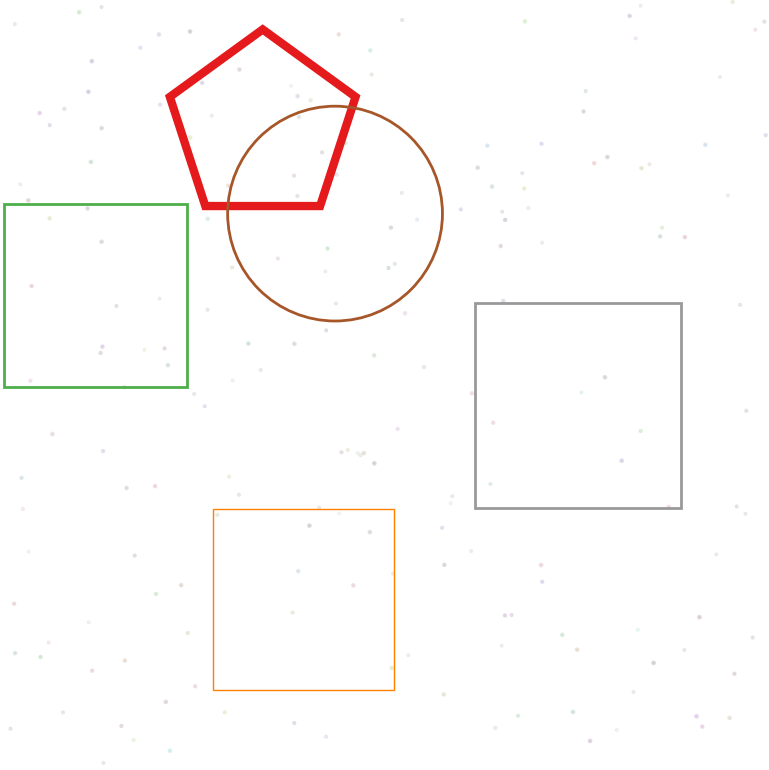[{"shape": "pentagon", "thickness": 3, "radius": 0.63, "center": [0.341, 0.835]}, {"shape": "square", "thickness": 1, "radius": 0.59, "center": [0.124, 0.616]}, {"shape": "square", "thickness": 0.5, "radius": 0.59, "center": [0.395, 0.221]}, {"shape": "circle", "thickness": 1, "radius": 0.7, "center": [0.435, 0.723]}, {"shape": "square", "thickness": 1, "radius": 0.67, "center": [0.751, 0.474]}]